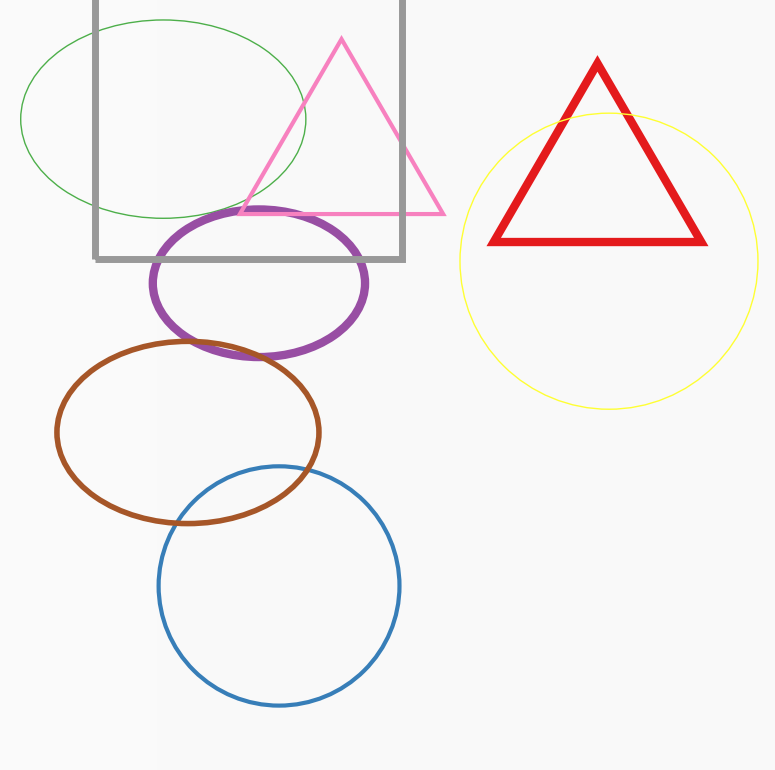[{"shape": "triangle", "thickness": 3, "radius": 0.77, "center": [0.771, 0.763]}, {"shape": "circle", "thickness": 1.5, "radius": 0.78, "center": [0.36, 0.239]}, {"shape": "oval", "thickness": 0.5, "radius": 0.92, "center": [0.211, 0.845]}, {"shape": "oval", "thickness": 3, "radius": 0.68, "center": [0.334, 0.632]}, {"shape": "circle", "thickness": 0.5, "radius": 0.96, "center": [0.786, 0.661]}, {"shape": "oval", "thickness": 2, "radius": 0.85, "center": [0.243, 0.438]}, {"shape": "triangle", "thickness": 1.5, "radius": 0.76, "center": [0.441, 0.798]}, {"shape": "square", "thickness": 2.5, "radius": 0.99, "center": [0.32, 0.862]}]